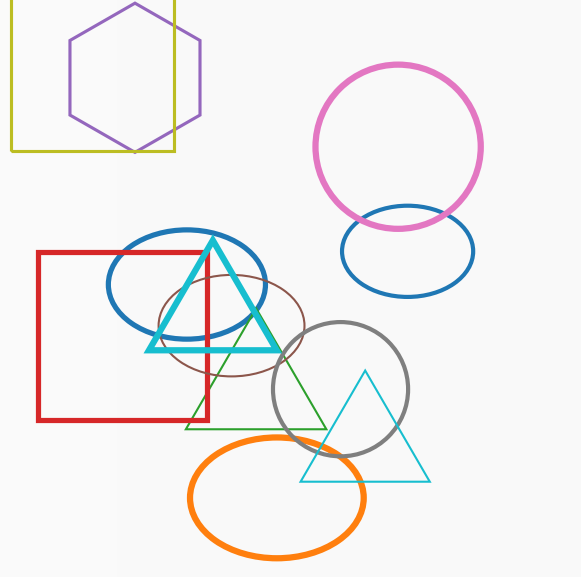[{"shape": "oval", "thickness": 2, "radius": 0.56, "center": [0.701, 0.564]}, {"shape": "oval", "thickness": 2.5, "radius": 0.68, "center": [0.322, 0.506]}, {"shape": "oval", "thickness": 3, "radius": 0.75, "center": [0.476, 0.137]}, {"shape": "triangle", "thickness": 1, "radius": 0.7, "center": [0.441, 0.326]}, {"shape": "square", "thickness": 2.5, "radius": 0.73, "center": [0.211, 0.417]}, {"shape": "hexagon", "thickness": 1.5, "radius": 0.65, "center": [0.232, 0.864]}, {"shape": "oval", "thickness": 1, "radius": 0.63, "center": [0.398, 0.435]}, {"shape": "circle", "thickness": 3, "radius": 0.71, "center": [0.685, 0.745]}, {"shape": "circle", "thickness": 2, "radius": 0.58, "center": [0.586, 0.325]}, {"shape": "square", "thickness": 1.5, "radius": 0.7, "center": [0.159, 0.878]}, {"shape": "triangle", "thickness": 3, "radius": 0.63, "center": [0.366, 0.456]}, {"shape": "triangle", "thickness": 1, "radius": 0.64, "center": [0.628, 0.229]}]